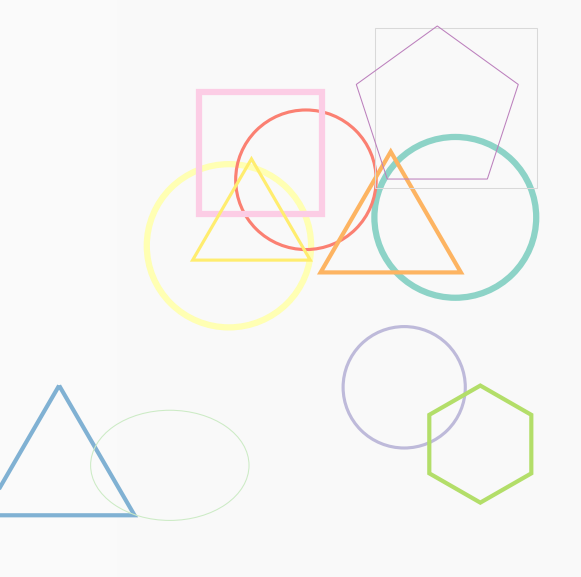[{"shape": "circle", "thickness": 3, "radius": 0.7, "center": [0.783, 0.623]}, {"shape": "circle", "thickness": 3, "radius": 0.71, "center": [0.394, 0.574]}, {"shape": "circle", "thickness": 1.5, "radius": 0.53, "center": [0.695, 0.328]}, {"shape": "circle", "thickness": 1.5, "radius": 0.6, "center": [0.526, 0.688]}, {"shape": "triangle", "thickness": 2, "radius": 0.75, "center": [0.102, 0.182]}, {"shape": "triangle", "thickness": 2, "radius": 0.7, "center": [0.672, 0.597]}, {"shape": "hexagon", "thickness": 2, "radius": 0.51, "center": [0.826, 0.23]}, {"shape": "square", "thickness": 3, "radius": 0.53, "center": [0.448, 0.734]}, {"shape": "square", "thickness": 0.5, "radius": 0.69, "center": [0.785, 0.812]}, {"shape": "pentagon", "thickness": 0.5, "radius": 0.73, "center": [0.752, 0.808]}, {"shape": "oval", "thickness": 0.5, "radius": 0.68, "center": [0.292, 0.193]}, {"shape": "triangle", "thickness": 1.5, "radius": 0.58, "center": [0.433, 0.607]}]